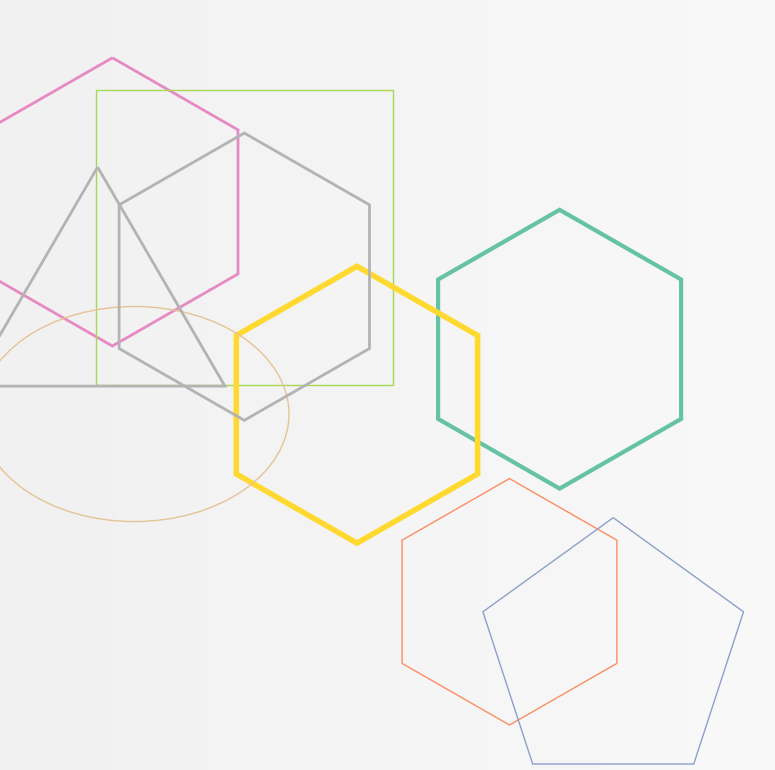[{"shape": "hexagon", "thickness": 1.5, "radius": 0.91, "center": [0.722, 0.546]}, {"shape": "hexagon", "thickness": 0.5, "radius": 0.8, "center": [0.657, 0.218]}, {"shape": "pentagon", "thickness": 0.5, "radius": 0.88, "center": [0.791, 0.151]}, {"shape": "hexagon", "thickness": 1, "radius": 0.94, "center": [0.145, 0.738]}, {"shape": "square", "thickness": 0.5, "radius": 0.96, "center": [0.315, 0.691]}, {"shape": "hexagon", "thickness": 2, "radius": 0.9, "center": [0.461, 0.474]}, {"shape": "oval", "thickness": 0.5, "radius": 1.0, "center": [0.173, 0.462]}, {"shape": "hexagon", "thickness": 1, "radius": 0.93, "center": [0.315, 0.641]}, {"shape": "triangle", "thickness": 1, "radius": 0.95, "center": [0.126, 0.593]}]